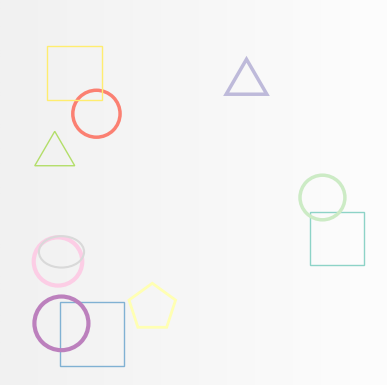[{"shape": "square", "thickness": 1, "radius": 0.35, "center": [0.87, 0.381]}, {"shape": "pentagon", "thickness": 2, "radius": 0.32, "center": [0.393, 0.201]}, {"shape": "triangle", "thickness": 2.5, "radius": 0.3, "center": [0.636, 0.786]}, {"shape": "circle", "thickness": 2.5, "radius": 0.3, "center": [0.249, 0.705]}, {"shape": "square", "thickness": 1, "radius": 0.42, "center": [0.238, 0.133]}, {"shape": "triangle", "thickness": 1, "radius": 0.3, "center": [0.141, 0.599]}, {"shape": "circle", "thickness": 3, "radius": 0.31, "center": [0.15, 0.321]}, {"shape": "oval", "thickness": 1.5, "radius": 0.29, "center": [0.159, 0.346]}, {"shape": "circle", "thickness": 3, "radius": 0.35, "center": [0.159, 0.16]}, {"shape": "circle", "thickness": 2.5, "radius": 0.29, "center": [0.832, 0.487]}, {"shape": "square", "thickness": 1, "radius": 0.36, "center": [0.193, 0.81]}]